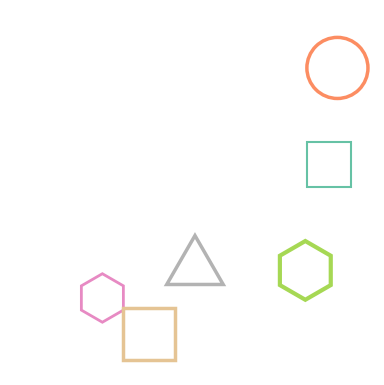[{"shape": "square", "thickness": 1.5, "radius": 0.29, "center": [0.855, 0.573]}, {"shape": "circle", "thickness": 2.5, "radius": 0.4, "center": [0.876, 0.824]}, {"shape": "hexagon", "thickness": 2, "radius": 0.31, "center": [0.266, 0.226]}, {"shape": "hexagon", "thickness": 3, "radius": 0.38, "center": [0.793, 0.298]}, {"shape": "square", "thickness": 2.5, "radius": 0.34, "center": [0.387, 0.133]}, {"shape": "triangle", "thickness": 2.5, "radius": 0.42, "center": [0.506, 0.303]}]